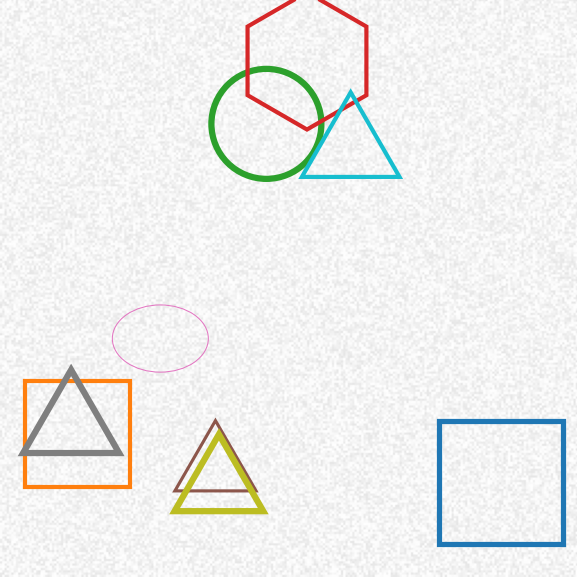[{"shape": "square", "thickness": 2.5, "radius": 0.54, "center": [0.867, 0.164]}, {"shape": "square", "thickness": 2, "radius": 0.46, "center": [0.134, 0.248]}, {"shape": "circle", "thickness": 3, "radius": 0.48, "center": [0.461, 0.785]}, {"shape": "hexagon", "thickness": 2, "radius": 0.59, "center": [0.532, 0.894]}, {"shape": "triangle", "thickness": 1.5, "radius": 0.41, "center": [0.373, 0.19]}, {"shape": "oval", "thickness": 0.5, "radius": 0.42, "center": [0.278, 0.413]}, {"shape": "triangle", "thickness": 3, "radius": 0.48, "center": [0.123, 0.263]}, {"shape": "triangle", "thickness": 3, "radius": 0.44, "center": [0.379, 0.158]}, {"shape": "triangle", "thickness": 2, "radius": 0.49, "center": [0.607, 0.742]}]